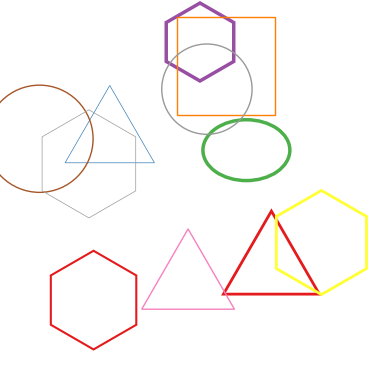[{"shape": "triangle", "thickness": 2, "radius": 0.72, "center": [0.705, 0.308]}, {"shape": "hexagon", "thickness": 1.5, "radius": 0.64, "center": [0.243, 0.221]}, {"shape": "triangle", "thickness": 0.5, "radius": 0.67, "center": [0.285, 0.644]}, {"shape": "oval", "thickness": 2.5, "radius": 0.56, "center": [0.64, 0.61]}, {"shape": "hexagon", "thickness": 2.5, "radius": 0.51, "center": [0.519, 0.891]}, {"shape": "square", "thickness": 1, "radius": 0.64, "center": [0.588, 0.829]}, {"shape": "hexagon", "thickness": 2, "radius": 0.68, "center": [0.835, 0.37]}, {"shape": "circle", "thickness": 1, "radius": 0.7, "center": [0.103, 0.64]}, {"shape": "triangle", "thickness": 1, "radius": 0.7, "center": [0.489, 0.266]}, {"shape": "circle", "thickness": 1, "radius": 0.59, "center": [0.537, 0.768]}, {"shape": "hexagon", "thickness": 0.5, "radius": 0.7, "center": [0.231, 0.574]}]